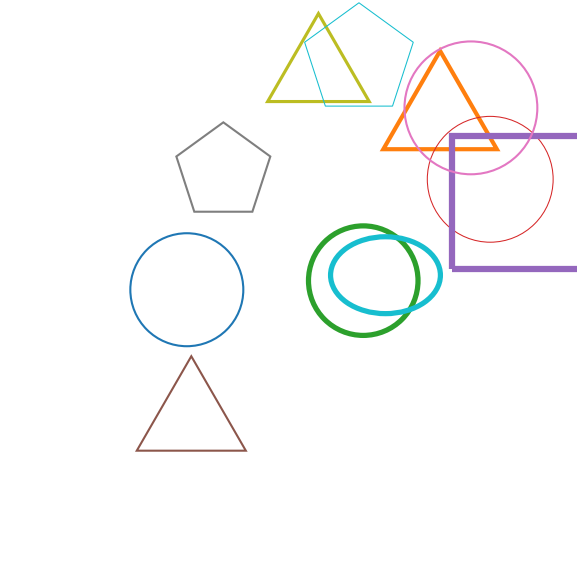[{"shape": "circle", "thickness": 1, "radius": 0.49, "center": [0.324, 0.497]}, {"shape": "triangle", "thickness": 2, "radius": 0.57, "center": [0.762, 0.798]}, {"shape": "circle", "thickness": 2.5, "radius": 0.47, "center": [0.629, 0.513]}, {"shape": "circle", "thickness": 0.5, "radius": 0.54, "center": [0.849, 0.689]}, {"shape": "square", "thickness": 3, "radius": 0.58, "center": [0.899, 0.648]}, {"shape": "triangle", "thickness": 1, "radius": 0.55, "center": [0.331, 0.273]}, {"shape": "circle", "thickness": 1, "radius": 0.58, "center": [0.815, 0.812]}, {"shape": "pentagon", "thickness": 1, "radius": 0.43, "center": [0.387, 0.702]}, {"shape": "triangle", "thickness": 1.5, "radius": 0.51, "center": [0.551, 0.874]}, {"shape": "pentagon", "thickness": 0.5, "radius": 0.49, "center": [0.622, 0.895]}, {"shape": "oval", "thickness": 2.5, "radius": 0.48, "center": [0.668, 0.523]}]